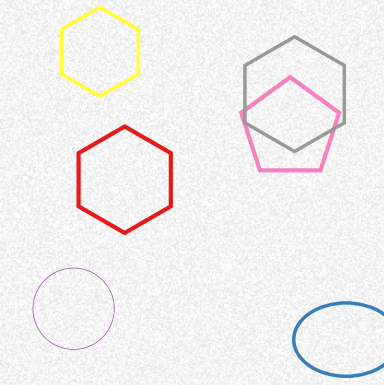[{"shape": "hexagon", "thickness": 3, "radius": 0.69, "center": [0.324, 0.533]}, {"shape": "oval", "thickness": 2.5, "radius": 0.68, "center": [0.899, 0.118]}, {"shape": "circle", "thickness": 0.5, "radius": 0.53, "center": [0.191, 0.198]}, {"shape": "hexagon", "thickness": 2.5, "radius": 0.58, "center": [0.259, 0.865]}, {"shape": "pentagon", "thickness": 3, "radius": 0.67, "center": [0.754, 0.666]}, {"shape": "hexagon", "thickness": 2.5, "radius": 0.74, "center": [0.765, 0.755]}]